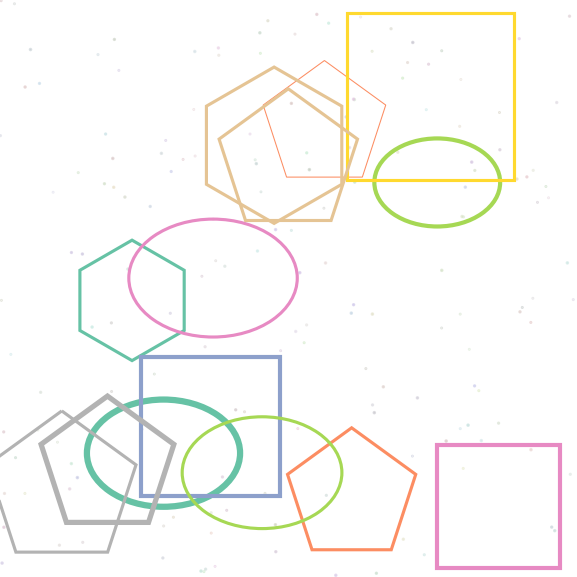[{"shape": "oval", "thickness": 3, "radius": 0.66, "center": [0.283, 0.214]}, {"shape": "hexagon", "thickness": 1.5, "radius": 0.52, "center": [0.229, 0.479]}, {"shape": "pentagon", "thickness": 0.5, "radius": 0.56, "center": [0.562, 0.783]}, {"shape": "pentagon", "thickness": 1.5, "radius": 0.58, "center": [0.609, 0.142]}, {"shape": "square", "thickness": 2, "radius": 0.6, "center": [0.365, 0.26]}, {"shape": "square", "thickness": 2, "radius": 0.53, "center": [0.864, 0.122]}, {"shape": "oval", "thickness": 1.5, "radius": 0.73, "center": [0.369, 0.518]}, {"shape": "oval", "thickness": 1.5, "radius": 0.69, "center": [0.454, 0.181]}, {"shape": "oval", "thickness": 2, "radius": 0.54, "center": [0.757, 0.683]}, {"shape": "square", "thickness": 1.5, "radius": 0.72, "center": [0.745, 0.832]}, {"shape": "pentagon", "thickness": 1.5, "radius": 0.63, "center": [0.499, 0.719]}, {"shape": "hexagon", "thickness": 1.5, "radius": 0.68, "center": [0.475, 0.748]}, {"shape": "pentagon", "thickness": 1.5, "radius": 0.68, "center": [0.107, 0.152]}, {"shape": "pentagon", "thickness": 2.5, "radius": 0.6, "center": [0.186, 0.192]}]